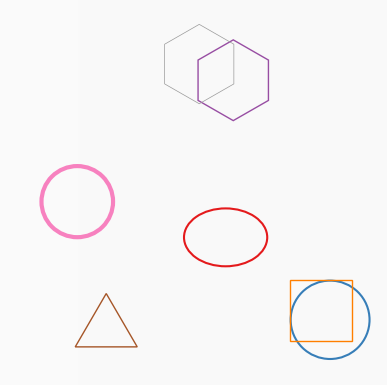[{"shape": "oval", "thickness": 1.5, "radius": 0.54, "center": [0.582, 0.384]}, {"shape": "circle", "thickness": 1.5, "radius": 0.51, "center": [0.852, 0.169]}, {"shape": "hexagon", "thickness": 1, "radius": 0.52, "center": [0.602, 0.792]}, {"shape": "square", "thickness": 1, "radius": 0.4, "center": [0.829, 0.193]}, {"shape": "triangle", "thickness": 1, "radius": 0.46, "center": [0.274, 0.145]}, {"shape": "circle", "thickness": 3, "radius": 0.46, "center": [0.199, 0.476]}, {"shape": "hexagon", "thickness": 0.5, "radius": 0.52, "center": [0.514, 0.834]}]